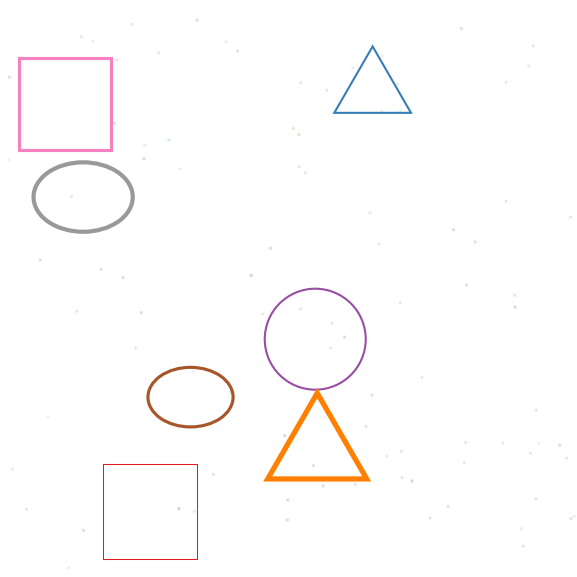[{"shape": "square", "thickness": 0.5, "radius": 0.41, "center": [0.26, 0.114]}, {"shape": "triangle", "thickness": 1, "radius": 0.38, "center": [0.645, 0.842]}, {"shape": "circle", "thickness": 1, "radius": 0.44, "center": [0.546, 0.412]}, {"shape": "triangle", "thickness": 2.5, "radius": 0.5, "center": [0.549, 0.219]}, {"shape": "oval", "thickness": 1.5, "radius": 0.37, "center": [0.33, 0.311]}, {"shape": "square", "thickness": 1.5, "radius": 0.4, "center": [0.112, 0.82]}, {"shape": "oval", "thickness": 2, "radius": 0.43, "center": [0.144, 0.658]}]